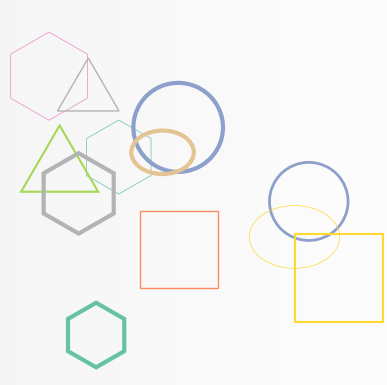[{"shape": "hexagon", "thickness": 3, "radius": 0.42, "center": [0.248, 0.13]}, {"shape": "hexagon", "thickness": 0.5, "radius": 0.48, "center": [0.307, 0.592]}, {"shape": "square", "thickness": 1, "radius": 0.5, "center": [0.463, 0.352]}, {"shape": "circle", "thickness": 2, "radius": 0.51, "center": [0.797, 0.477]}, {"shape": "circle", "thickness": 3, "radius": 0.58, "center": [0.46, 0.669]}, {"shape": "hexagon", "thickness": 0.5, "radius": 0.57, "center": [0.127, 0.802]}, {"shape": "triangle", "thickness": 1.5, "radius": 0.57, "center": [0.154, 0.559]}, {"shape": "oval", "thickness": 0.5, "radius": 0.58, "center": [0.76, 0.384]}, {"shape": "square", "thickness": 1.5, "radius": 0.57, "center": [0.875, 0.278]}, {"shape": "oval", "thickness": 3, "radius": 0.4, "center": [0.42, 0.604]}, {"shape": "triangle", "thickness": 1, "radius": 0.46, "center": [0.228, 0.758]}, {"shape": "hexagon", "thickness": 3, "radius": 0.52, "center": [0.203, 0.498]}]